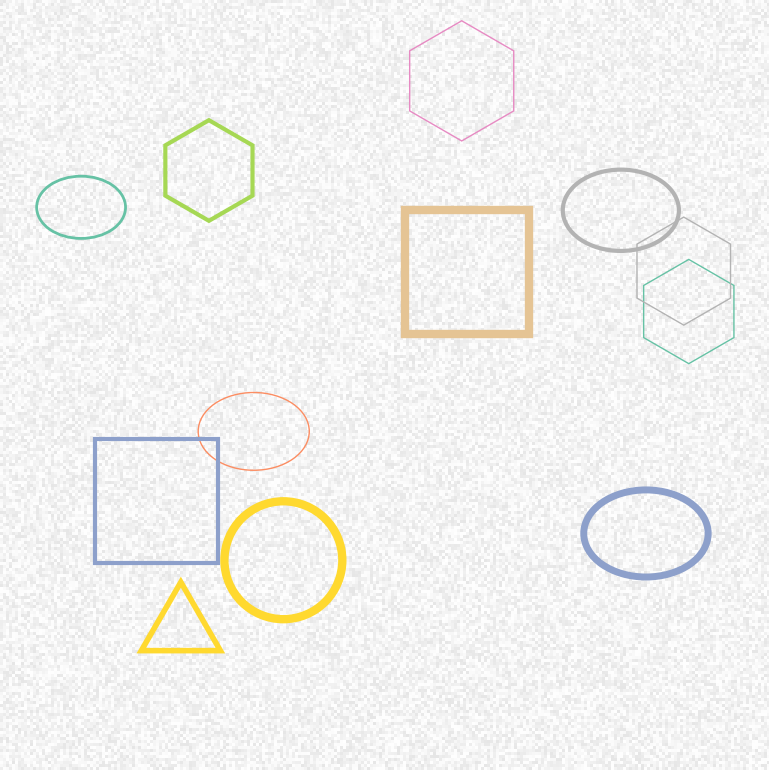[{"shape": "hexagon", "thickness": 0.5, "radius": 0.34, "center": [0.895, 0.595]}, {"shape": "oval", "thickness": 1, "radius": 0.29, "center": [0.105, 0.731]}, {"shape": "oval", "thickness": 0.5, "radius": 0.36, "center": [0.33, 0.44]}, {"shape": "oval", "thickness": 2.5, "radius": 0.4, "center": [0.839, 0.307]}, {"shape": "square", "thickness": 1.5, "radius": 0.4, "center": [0.203, 0.349]}, {"shape": "hexagon", "thickness": 0.5, "radius": 0.39, "center": [0.6, 0.895]}, {"shape": "hexagon", "thickness": 1.5, "radius": 0.33, "center": [0.271, 0.779]}, {"shape": "circle", "thickness": 3, "radius": 0.38, "center": [0.368, 0.272]}, {"shape": "triangle", "thickness": 2, "radius": 0.3, "center": [0.235, 0.185]}, {"shape": "square", "thickness": 3, "radius": 0.4, "center": [0.606, 0.647]}, {"shape": "oval", "thickness": 1.5, "radius": 0.38, "center": [0.806, 0.727]}, {"shape": "hexagon", "thickness": 0.5, "radius": 0.35, "center": [0.888, 0.648]}]